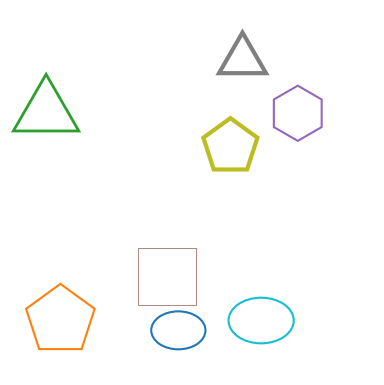[{"shape": "oval", "thickness": 1.5, "radius": 0.35, "center": [0.463, 0.142]}, {"shape": "pentagon", "thickness": 1.5, "radius": 0.47, "center": [0.157, 0.169]}, {"shape": "triangle", "thickness": 2, "radius": 0.49, "center": [0.12, 0.709]}, {"shape": "hexagon", "thickness": 1.5, "radius": 0.36, "center": [0.773, 0.706]}, {"shape": "square", "thickness": 0.5, "radius": 0.37, "center": [0.434, 0.282]}, {"shape": "triangle", "thickness": 3, "radius": 0.35, "center": [0.63, 0.845]}, {"shape": "pentagon", "thickness": 3, "radius": 0.37, "center": [0.598, 0.619]}, {"shape": "oval", "thickness": 1.5, "radius": 0.42, "center": [0.678, 0.167]}]